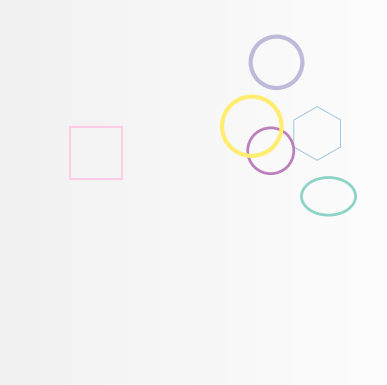[{"shape": "oval", "thickness": 2, "radius": 0.35, "center": [0.848, 0.49]}, {"shape": "circle", "thickness": 3, "radius": 0.33, "center": [0.714, 0.838]}, {"shape": "hexagon", "thickness": 0.5, "radius": 0.35, "center": [0.819, 0.653]}, {"shape": "square", "thickness": 1.5, "radius": 0.33, "center": [0.247, 0.603]}, {"shape": "circle", "thickness": 2, "radius": 0.3, "center": [0.699, 0.608]}, {"shape": "circle", "thickness": 3, "radius": 0.38, "center": [0.65, 0.672]}]